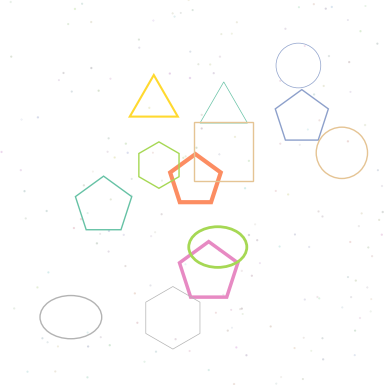[{"shape": "triangle", "thickness": 0.5, "radius": 0.36, "center": [0.581, 0.716]}, {"shape": "pentagon", "thickness": 1, "radius": 0.38, "center": [0.269, 0.466]}, {"shape": "pentagon", "thickness": 3, "radius": 0.35, "center": [0.508, 0.531]}, {"shape": "circle", "thickness": 0.5, "radius": 0.29, "center": [0.775, 0.83]}, {"shape": "pentagon", "thickness": 1, "radius": 0.36, "center": [0.784, 0.695]}, {"shape": "pentagon", "thickness": 2.5, "radius": 0.4, "center": [0.542, 0.293]}, {"shape": "hexagon", "thickness": 1, "radius": 0.3, "center": [0.413, 0.571]}, {"shape": "oval", "thickness": 2, "radius": 0.38, "center": [0.566, 0.358]}, {"shape": "triangle", "thickness": 1.5, "radius": 0.36, "center": [0.399, 0.733]}, {"shape": "circle", "thickness": 1, "radius": 0.33, "center": [0.888, 0.603]}, {"shape": "square", "thickness": 1, "radius": 0.38, "center": [0.58, 0.606]}, {"shape": "oval", "thickness": 1, "radius": 0.4, "center": [0.184, 0.176]}, {"shape": "hexagon", "thickness": 0.5, "radius": 0.41, "center": [0.449, 0.175]}]